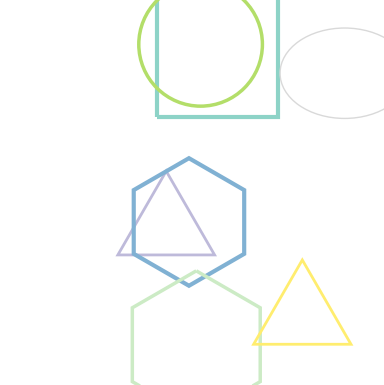[{"shape": "square", "thickness": 3, "radius": 0.79, "center": [0.564, 0.853]}, {"shape": "triangle", "thickness": 2, "radius": 0.73, "center": [0.432, 0.41]}, {"shape": "hexagon", "thickness": 3, "radius": 0.83, "center": [0.491, 0.423]}, {"shape": "circle", "thickness": 2.5, "radius": 0.8, "center": [0.521, 0.885]}, {"shape": "oval", "thickness": 1, "radius": 0.84, "center": [0.895, 0.81]}, {"shape": "hexagon", "thickness": 2.5, "radius": 0.96, "center": [0.51, 0.105]}, {"shape": "triangle", "thickness": 2, "radius": 0.73, "center": [0.785, 0.179]}]